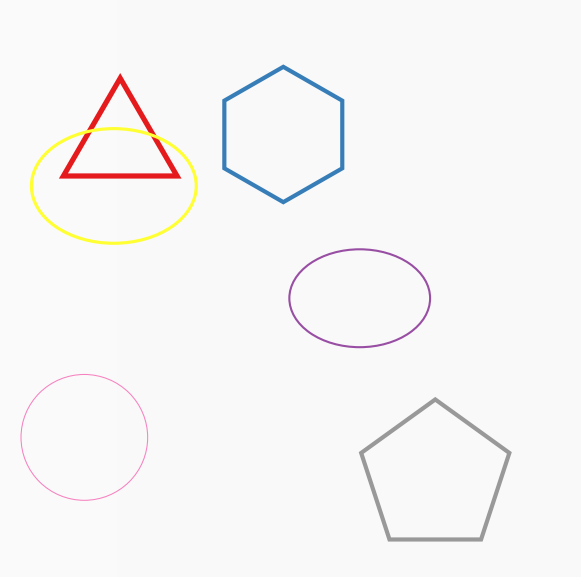[{"shape": "triangle", "thickness": 2.5, "radius": 0.56, "center": [0.207, 0.751]}, {"shape": "hexagon", "thickness": 2, "radius": 0.59, "center": [0.487, 0.766]}, {"shape": "oval", "thickness": 1, "radius": 0.61, "center": [0.619, 0.483]}, {"shape": "oval", "thickness": 1.5, "radius": 0.71, "center": [0.196, 0.677]}, {"shape": "circle", "thickness": 0.5, "radius": 0.54, "center": [0.145, 0.242]}, {"shape": "pentagon", "thickness": 2, "radius": 0.67, "center": [0.749, 0.173]}]